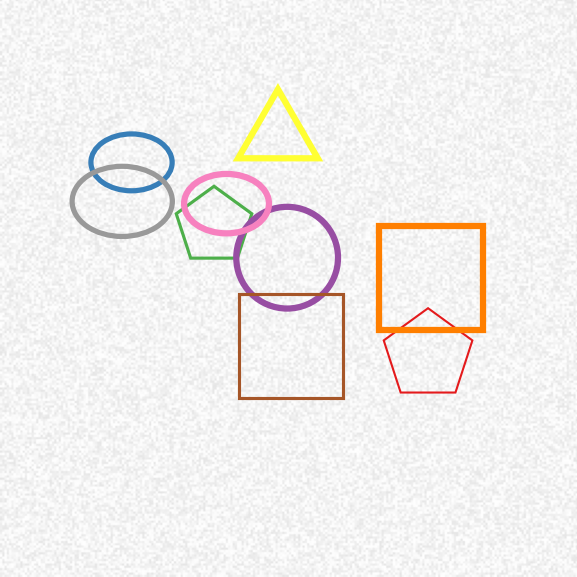[{"shape": "pentagon", "thickness": 1, "radius": 0.4, "center": [0.741, 0.385]}, {"shape": "oval", "thickness": 2.5, "radius": 0.35, "center": [0.228, 0.718]}, {"shape": "pentagon", "thickness": 1.5, "radius": 0.34, "center": [0.371, 0.608]}, {"shape": "circle", "thickness": 3, "radius": 0.44, "center": [0.497, 0.553]}, {"shape": "square", "thickness": 3, "radius": 0.45, "center": [0.746, 0.518]}, {"shape": "triangle", "thickness": 3, "radius": 0.4, "center": [0.481, 0.765]}, {"shape": "square", "thickness": 1.5, "radius": 0.45, "center": [0.504, 0.4]}, {"shape": "oval", "thickness": 3, "radius": 0.37, "center": [0.392, 0.647]}, {"shape": "oval", "thickness": 2.5, "radius": 0.43, "center": [0.212, 0.65]}]